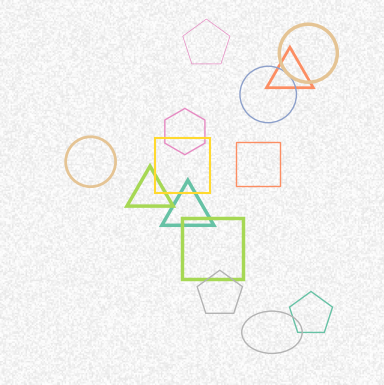[{"shape": "triangle", "thickness": 2.5, "radius": 0.39, "center": [0.488, 0.454]}, {"shape": "pentagon", "thickness": 1, "radius": 0.29, "center": [0.808, 0.184]}, {"shape": "square", "thickness": 1, "radius": 0.29, "center": [0.671, 0.573]}, {"shape": "triangle", "thickness": 2, "radius": 0.35, "center": [0.753, 0.807]}, {"shape": "circle", "thickness": 1, "radius": 0.37, "center": [0.697, 0.755]}, {"shape": "hexagon", "thickness": 1, "radius": 0.3, "center": [0.48, 0.658]}, {"shape": "pentagon", "thickness": 0.5, "radius": 0.32, "center": [0.536, 0.886]}, {"shape": "triangle", "thickness": 2.5, "radius": 0.35, "center": [0.39, 0.499]}, {"shape": "square", "thickness": 2.5, "radius": 0.39, "center": [0.552, 0.354]}, {"shape": "square", "thickness": 1.5, "radius": 0.36, "center": [0.473, 0.57]}, {"shape": "circle", "thickness": 2, "radius": 0.32, "center": [0.235, 0.58]}, {"shape": "circle", "thickness": 2.5, "radius": 0.38, "center": [0.801, 0.862]}, {"shape": "oval", "thickness": 1, "radius": 0.39, "center": [0.706, 0.137]}, {"shape": "pentagon", "thickness": 1, "radius": 0.31, "center": [0.571, 0.236]}]